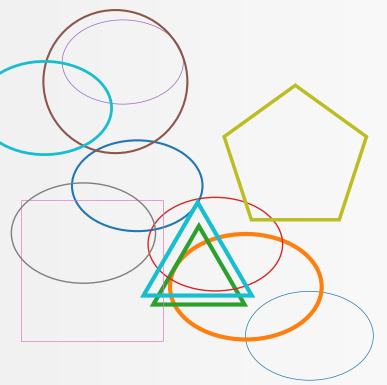[{"shape": "oval", "thickness": 1.5, "radius": 0.84, "center": [0.354, 0.518]}, {"shape": "oval", "thickness": 0.5, "radius": 0.82, "center": [0.798, 0.128]}, {"shape": "oval", "thickness": 3, "radius": 0.98, "center": [0.634, 0.255]}, {"shape": "triangle", "thickness": 3, "radius": 0.68, "center": [0.513, 0.277]}, {"shape": "oval", "thickness": 1, "radius": 0.87, "center": [0.556, 0.366]}, {"shape": "oval", "thickness": 0.5, "radius": 0.78, "center": [0.317, 0.839]}, {"shape": "circle", "thickness": 1.5, "radius": 0.93, "center": [0.298, 0.788]}, {"shape": "square", "thickness": 0.5, "radius": 0.92, "center": [0.237, 0.298]}, {"shape": "oval", "thickness": 1, "radius": 0.93, "center": [0.215, 0.395]}, {"shape": "pentagon", "thickness": 2.5, "radius": 0.97, "center": [0.762, 0.585]}, {"shape": "oval", "thickness": 2, "radius": 0.86, "center": [0.115, 0.719]}, {"shape": "triangle", "thickness": 3, "radius": 0.81, "center": [0.51, 0.313]}]